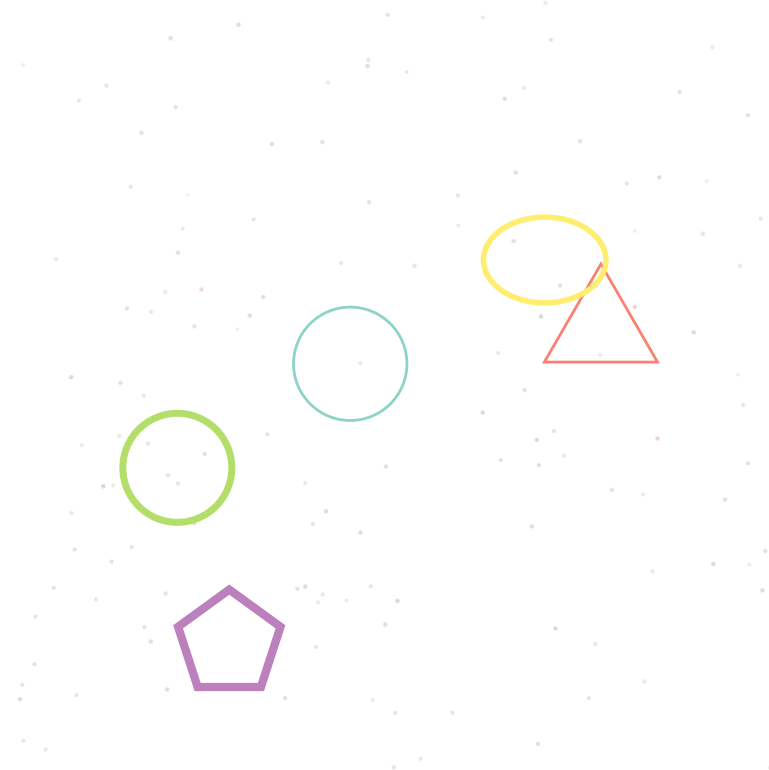[{"shape": "circle", "thickness": 1, "radius": 0.37, "center": [0.455, 0.528]}, {"shape": "triangle", "thickness": 1, "radius": 0.42, "center": [0.78, 0.572]}, {"shape": "circle", "thickness": 2.5, "radius": 0.35, "center": [0.23, 0.392]}, {"shape": "pentagon", "thickness": 3, "radius": 0.35, "center": [0.298, 0.164]}, {"shape": "oval", "thickness": 2, "radius": 0.4, "center": [0.707, 0.662]}]